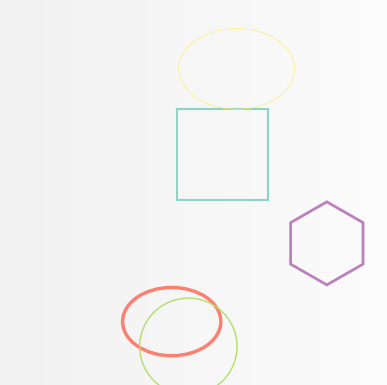[{"shape": "square", "thickness": 1.5, "radius": 0.59, "center": [0.574, 0.6]}, {"shape": "oval", "thickness": 2.5, "radius": 0.63, "center": [0.443, 0.165]}, {"shape": "circle", "thickness": 1, "radius": 0.63, "center": [0.486, 0.1]}, {"shape": "hexagon", "thickness": 2, "radius": 0.54, "center": [0.843, 0.368]}, {"shape": "oval", "thickness": 0.5, "radius": 0.75, "center": [0.611, 0.821]}]